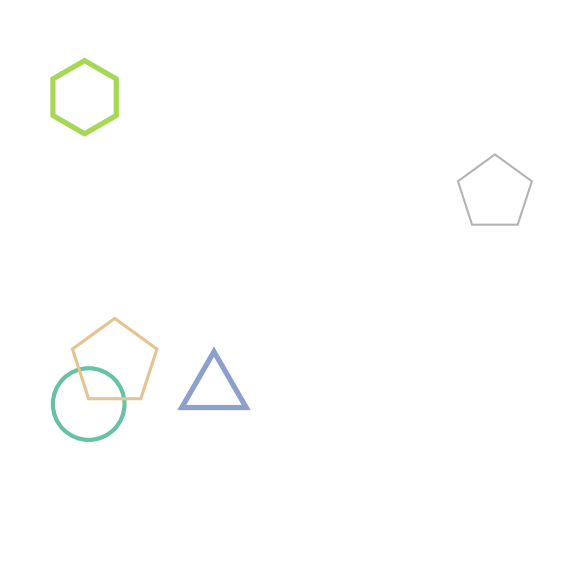[{"shape": "circle", "thickness": 2, "radius": 0.31, "center": [0.154, 0.299]}, {"shape": "triangle", "thickness": 2.5, "radius": 0.32, "center": [0.371, 0.326]}, {"shape": "hexagon", "thickness": 2.5, "radius": 0.32, "center": [0.146, 0.831]}, {"shape": "pentagon", "thickness": 1.5, "radius": 0.38, "center": [0.199, 0.371]}, {"shape": "pentagon", "thickness": 1, "radius": 0.34, "center": [0.857, 0.664]}]